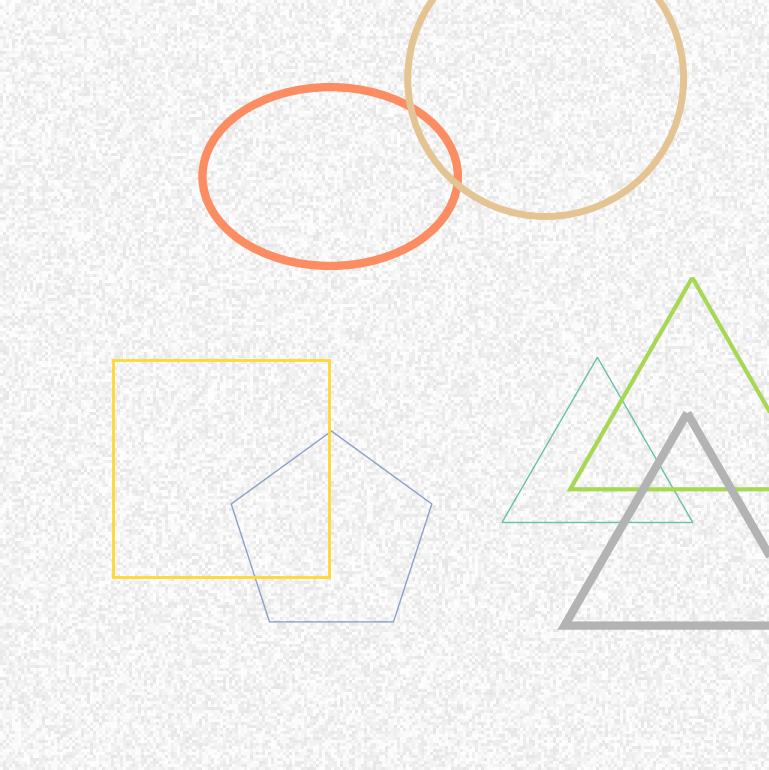[{"shape": "triangle", "thickness": 0.5, "radius": 0.72, "center": [0.776, 0.393]}, {"shape": "oval", "thickness": 3, "radius": 0.83, "center": [0.429, 0.771]}, {"shape": "pentagon", "thickness": 0.5, "radius": 0.68, "center": [0.431, 0.303]}, {"shape": "triangle", "thickness": 1.5, "radius": 0.92, "center": [0.899, 0.456]}, {"shape": "square", "thickness": 1, "radius": 0.7, "center": [0.287, 0.391]}, {"shape": "circle", "thickness": 2.5, "radius": 0.9, "center": [0.709, 0.898]}, {"shape": "triangle", "thickness": 3, "radius": 0.92, "center": [0.893, 0.28]}]